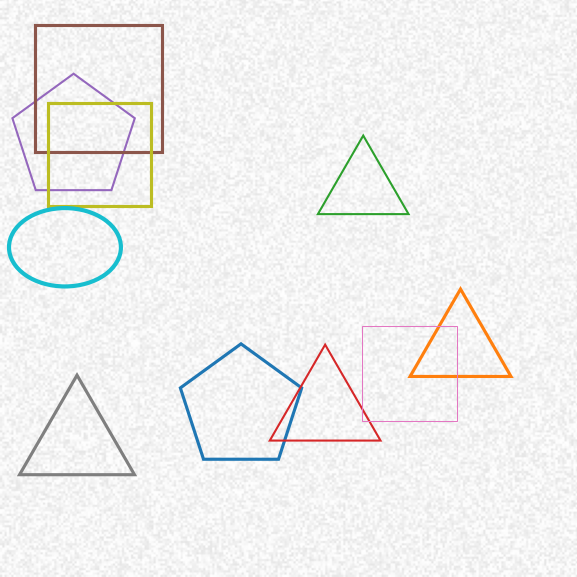[{"shape": "pentagon", "thickness": 1.5, "radius": 0.55, "center": [0.417, 0.293]}, {"shape": "triangle", "thickness": 1.5, "radius": 0.5, "center": [0.797, 0.398]}, {"shape": "triangle", "thickness": 1, "radius": 0.45, "center": [0.629, 0.674]}, {"shape": "triangle", "thickness": 1, "radius": 0.55, "center": [0.563, 0.292]}, {"shape": "pentagon", "thickness": 1, "radius": 0.56, "center": [0.127, 0.76]}, {"shape": "square", "thickness": 1.5, "radius": 0.55, "center": [0.171, 0.846]}, {"shape": "square", "thickness": 0.5, "radius": 0.41, "center": [0.709, 0.353]}, {"shape": "triangle", "thickness": 1.5, "radius": 0.57, "center": [0.133, 0.235]}, {"shape": "square", "thickness": 1.5, "radius": 0.45, "center": [0.172, 0.731]}, {"shape": "oval", "thickness": 2, "radius": 0.48, "center": [0.112, 0.571]}]